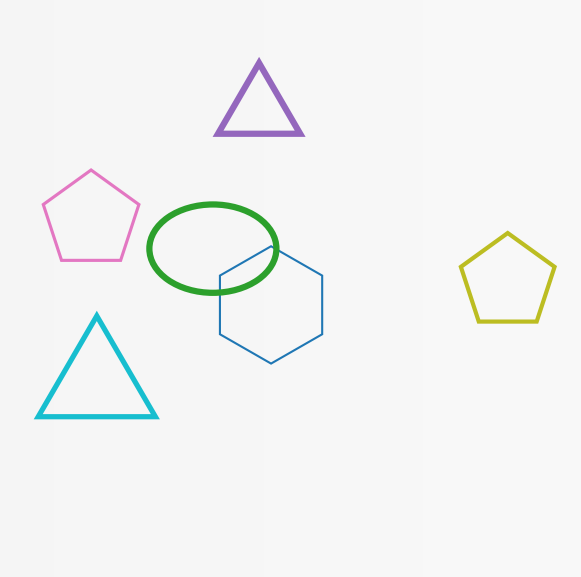[{"shape": "hexagon", "thickness": 1, "radius": 0.51, "center": [0.466, 0.471]}, {"shape": "oval", "thickness": 3, "radius": 0.55, "center": [0.366, 0.569]}, {"shape": "triangle", "thickness": 3, "radius": 0.41, "center": [0.446, 0.808]}, {"shape": "pentagon", "thickness": 1.5, "radius": 0.43, "center": [0.157, 0.618]}, {"shape": "pentagon", "thickness": 2, "radius": 0.42, "center": [0.874, 0.511]}, {"shape": "triangle", "thickness": 2.5, "radius": 0.58, "center": [0.167, 0.336]}]